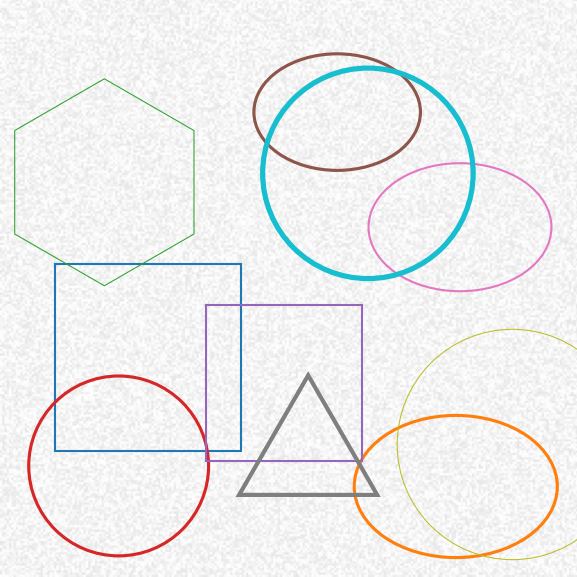[{"shape": "square", "thickness": 1, "radius": 0.81, "center": [0.257, 0.38]}, {"shape": "oval", "thickness": 1.5, "radius": 0.88, "center": [0.789, 0.157]}, {"shape": "hexagon", "thickness": 0.5, "radius": 0.9, "center": [0.181, 0.684]}, {"shape": "circle", "thickness": 1.5, "radius": 0.78, "center": [0.205, 0.192]}, {"shape": "square", "thickness": 1, "radius": 0.68, "center": [0.492, 0.336]}, {"shape": "oval", "thickness": 1.5, "radius": 0.72, "center": [0.584, 0.805]}, {"shape": "oval", "thickness": 1, "radius": 0.79, "center": [0.797, 0.606]}, {"shape": "triangle", "thickness": 2, "radius": 0.69, "center": [0.534, 0.211]}, {"shape": "circle", "thickness": 0.5, "radius": 1.0, "center": [0.887, 0.229]}, {"shape": "circle", "thickness": 2.5, "radius": 0.91, "center": [0.637, 0.699]}]